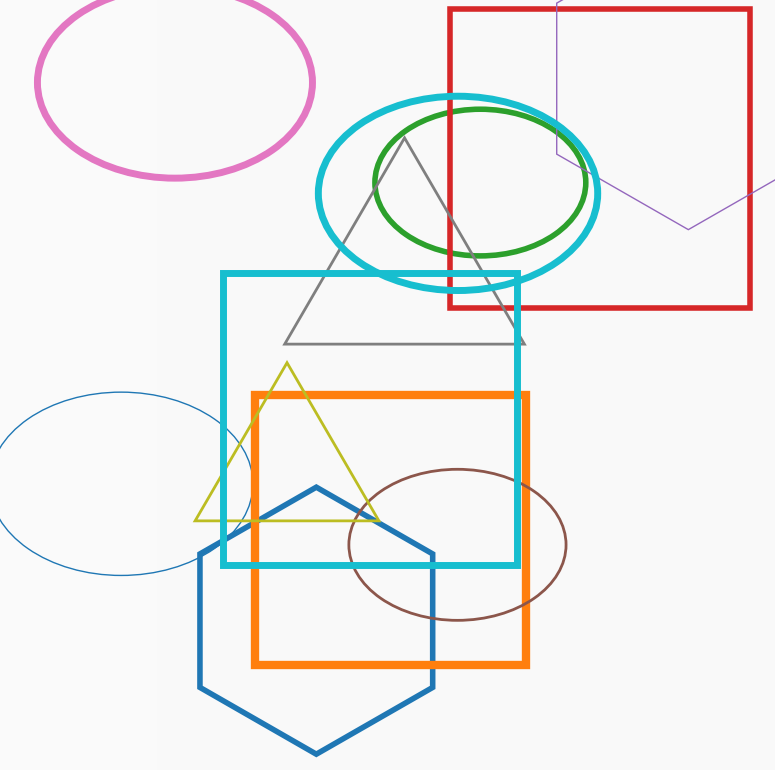[{"shape": "oval", "thickness": 0.5, "radius": 0.85, "center": [0.156, 0.372]}, {"shape": "hexagon", "thickness": 2, "radius": 0.87, "center": [0.408, 0.194]}, {"shape": "square", "thickness": 3, "radius": 0.88, "center": [0.504, 0.311]}, {"shape": "oval", "thickness": 2, "radius": 0.68, "center": [0.62, 0.763]}, {"shape": "square", "thickness": 2, "radius": 0.97, "center": [0.774, 0.794]}, {"shape": "hexagon", "thickness": 0.5, "radius": 0.98, "center": [0.888, 0.898]}, {"shape": "oval", "thickness": 1, "radius": 0.7, "center": [0.59, 0.292]}, {"shape": "oval", "thickness": 2.5, "radius": 0.89, "center": [0.226, 0.893]}, {"shape": "triangle", "thickness": 1, "radius": 0.89, "center": [0.522, 0.642]}, {"shape": "triangle", "thickness": 1, "radius": 0.68, "center": [0.37, 0.392]}, {"shape": "oval", "thickness": 2.5, "radius": 0.9, "center": [0.591, 0.749]}, {"shape": "square", "thickness": 2.5, "radius": 0.95, "center": [0.478, 0.456]}]